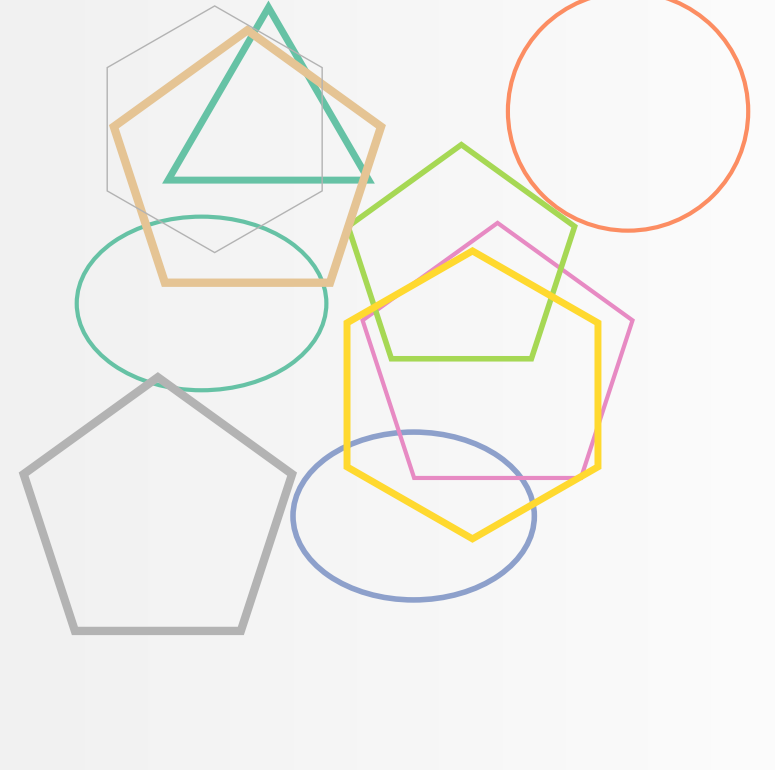[{"shape": "triangle", "thickness": 2.5, "radius": 0.75, "center": [0.346, 0.841]}, {"shape": "oval", "thickness": 1.5, "radius": 0.81, "center": [0.26, 0.606]}, {"shape": "circle", "thickness": 1.5, "radius": 0.78, "center": [0.81, 0.855]}, {"shape": "oval", "thickness": 2, "radius": 0.78, "center": [0.534, 0.33]}, {"shape": "pentagon", "thickness": 1.5, "radius": 0.92, "center": [0.642, 0.527]}, {"shape": "pentagon", "thickness": 2, "radius": 0.77, "center": [0.595, 0.658]}, {"shape": "hexagon", "thickness": 2.5, "radius": 0.93, "center": [0.61, 0.487]}, {"shape": "pentagon", "thickness": 3, "radius": 0.91, "center": [0.319, 0.779]}, {"shape": "pentagon", "thickness": 3, "radius": 0.91, "center": [0.204, 0.328]}, {"shape": "hexagon", "thickness": 0.5, "radius": 0.8, "center": [0.277, 0.832]}]